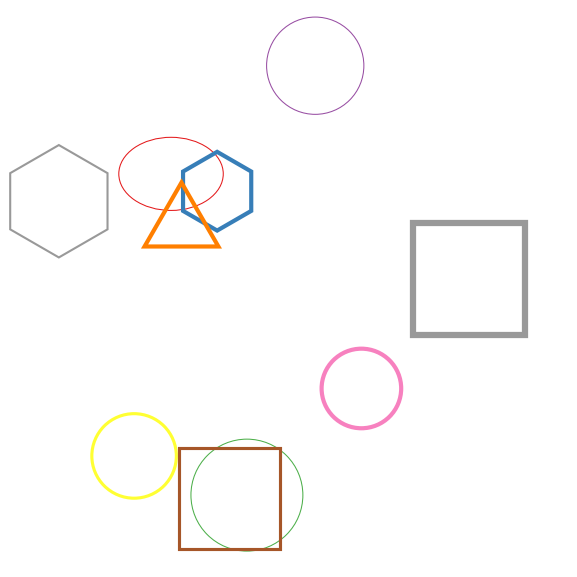[{"shape": "oval", "thickness": 0.5, "radius": 0.45, "center": [0.296, 0.698]}, {"shape": "hexagon", "thickness": 2, "radius": 0.34, "center": [0.376, 0.668]}, {"shape": "circle", "thickness": 0.5, "radius": 0.48, "center": [0.428, 0.142]}, {"shape": "circle", "thickness": 0.5, "radius": 0.42, "center": [0.546, 0.885]}, {"shape": "triangle", "thickness": 2, "radius": 0.37, "center": [0.314, 0.609]}, {"shape": "circle", "thickness": 1.5, "radius": 0.37, "center": [0.232, 0.21]}, {"shape": "square", "thickness": 1.5, "radius": 0.44, "center": [0.397, 0.136]}, {"shape": "circle", "thickness": 2, "radius": 0.34, "center": [0.626, 0.326]}, {"shape": "square", "thickness": 3, "radius": 0.48, "center": [0.813, 0.517]}, {"shape": "hexagon", "thickness": 1, "radius": 0.49, "center": [0.102, 0.651]}]